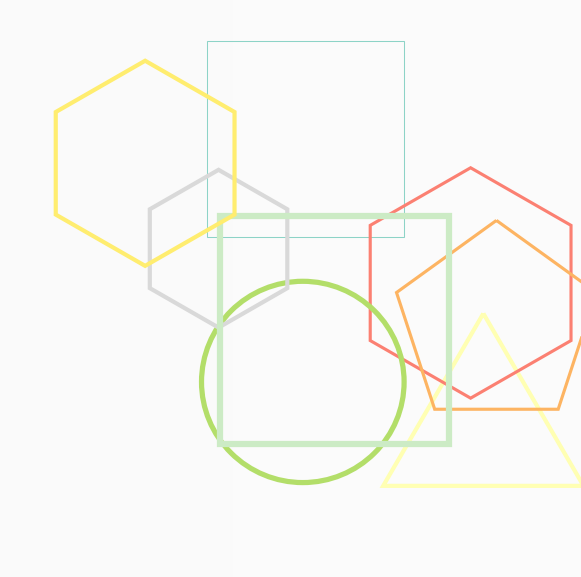[{"shape": "square", "thickness": 0.5, "radius": 0.85, "center": [0.525, 0.759]}, {"shape": "triangle", "thickness": 2, "radius": 0.99, "center": [0.832, 0.257]}, {"shape": "hexagon", "thickness": 1.5, "radius": 1.0, "center": [0.81, 0.509]}, {"shape": "pentagon", "thickness": 1.5, "radius": 0.9, "center": [0.854, 0.437]}, {"shape": "circle", "thickness": 2.5, "radius": 0.87, "center": [0.521, 0.338]}, {"shape": "hexagon", "thickness": 2, "radius": 0.68, "center": [0.376, 0.568]}, {"shape": "square", "thickness": 3, "radius": 0.99, "center": [0.575, 0.428]}, {"shape": "hexagon", "thickness": 2, "radius": 0.89, "center": [0.25, 0.716]}]